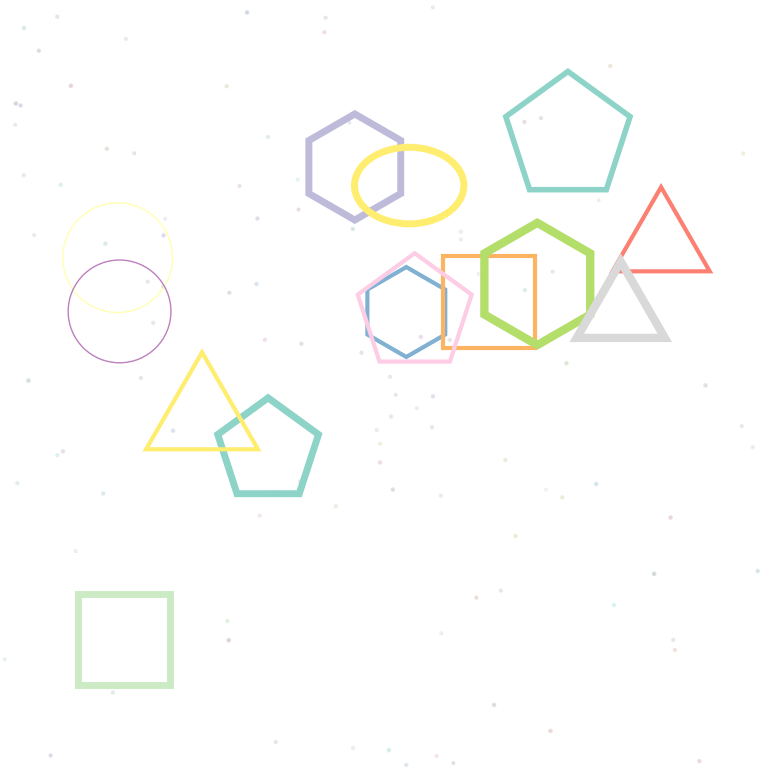[{"shape": "pentagon", "thickness": 2, "radius": 0.42, "center": [0.738, 0.822]}, {"shape": "pentagon", "thickness": 2.5, "radius": 0.34, "center": [0.348, 0.414]}, {"shape": "circle", "thickness": 0.5, "radius": 0.36, "center": [0.153, 0.665]}, {"shape": "hexagon", "thickness": 2.5, "radius": 0.34, "center": [0.461, 0.783]}, {"shape": "triangle", "thickness": 1.5, "radius": 0.36, "center": [0.859, 0.684]}, {"shape": "hexagon", "thickness": 1.5, "radius": 0.29, "center": [0.528, 0.595]}, {"shape": "square", "thickness": 1.5, "radius": 0.3, "center": [0.635, 0.607]}, {"shape": "hexagon", "thickness": 3, "radius": 0.4, "center": [0.698, 0.631]}, {"shape": "pentagon", "thickness": 1.5, "radius": 0.39, "center": [0.539, 0.593]}, {"shape": "triangle", "thickness": 3, "radius": 0.33, "center": [0.806, 0.594]}, {"shape": "circle", "thickness": 0.5, "radius": 0.33, "center": [0.155, 0.596]}, {"shape": "square", "thickness": 2.5, "radius": 0.3, "center": [0.161, 0.169]}, {"shape": "oval", "thickness": 2.5, "radius": 0.36, "center": [0.531, 0.759]}, {"shape": "triangle", "thickness": 1.5, "radius": 0.42, "center": [0.262, 0.458]}]